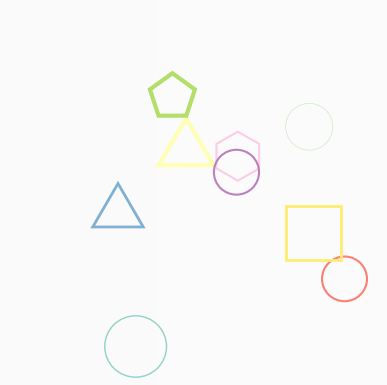[{"shape": "circle", "thickness": 1, "radius": 0.4, "center": [0.35, 0.1]}, {"shape": "triangle", "thickness": 3, "radius": 0.41, "center": [0.48, 0.612]}, {"shape": "circle", "thickness": 1.5, "radius": 0.29, "center": [0.889, 0.276]}, {"shape": "triangle", "thickness": 2, "radius": 0.38, "center": [0.305, 0.448]}, {"shape": "pentagon", "thickness": 3, "radius": 0.3, "center": [0.445, 0.749]}, {"shape": "hexagon", "thickness": 1.5, "radius": 0.32, "center": [0.614, 0.594]}, {"shape": "circle", "thickness": 1.5, "radius": 0.29, "center": [0.61, 0.553]}, {"shape": "circle", "thickness": 0.5, "radius": 0.3, "center": [0.798, 0.671]}, {"shape": "square", "thickness": 2, "radius": 0.35, "center": [0.809, 0.395]}]